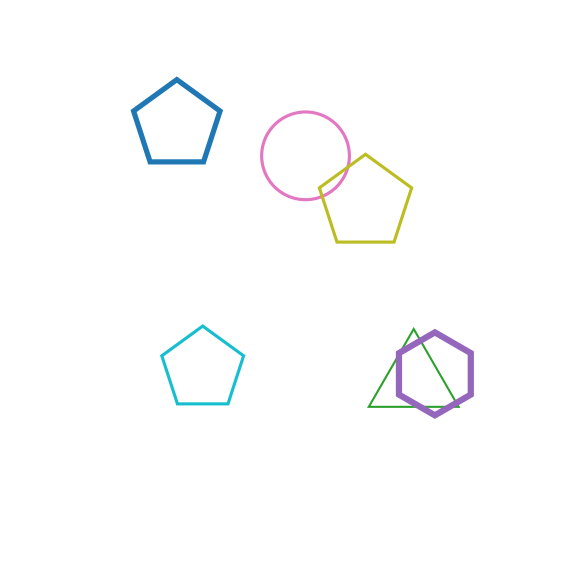[{"shape": "pentagon", "thickness": 2.5, "radius": 0.39, "center": [0.306, 0.783]}, {"shape": "triangle", "thickness": 1, "radius": 0.45, "center": [0.716, 0.34]}, {"shape": "hexagon", "thickness": 3, "radius": 0.36, "center": [0.753, 0.352]}, {"shape": "circle", "thickness": 1.5, "radius": 0.38, "center": [0.529, 0.729]}, {"shape": "pentagon", "thickness": 1.5, "radius": 0.42, "center": [0.633, 0.648]}, {"shape": "pentagon", "thickness": 1.5, "radius": 0.37, "center": [0.351, 0.36]}]